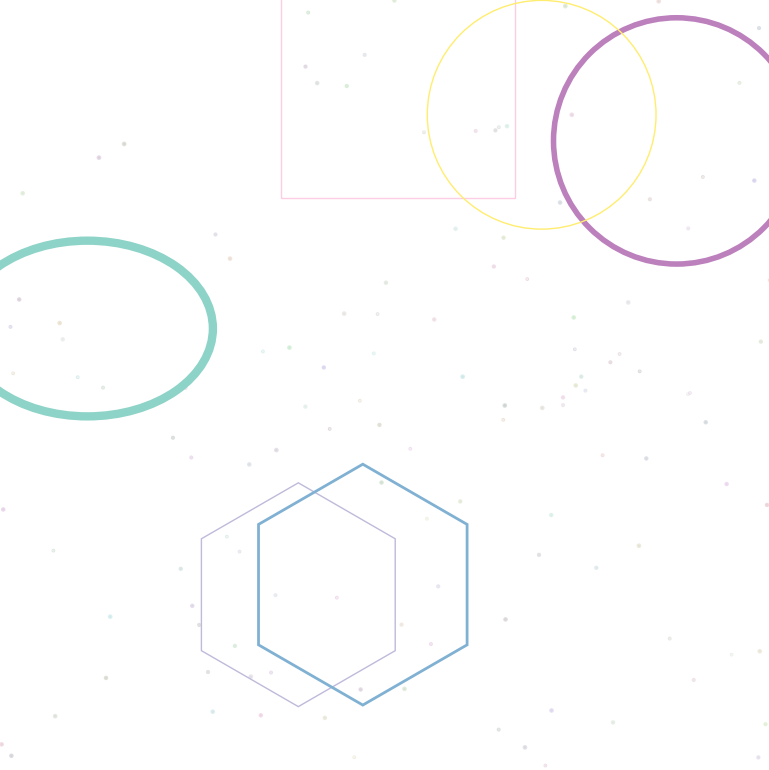[{"shape": "oval", "thickness": 3, "radius": 0.81, "center": [0.113, 0.573]}, {"shape": "hexagon", "thickness": 0.5, "radius": 0.73, "center": [0.387, 0.228]}, {"shape": "hexagon", "thickness": 1, "radius": 0.78, "center": [0.471, 0.241]}, {"shape": "square", "thickness": 0.5, "radius": 0.76, "center": [0.517, 0.895]}, {"shape": "circle", "thickness": 2, "radius": 0.8, "center": [0.879, 0.817]}, {"shape": "circle", "thickness": 0.5, "radius": 0.74, "center": [0.703, 0.851]}]